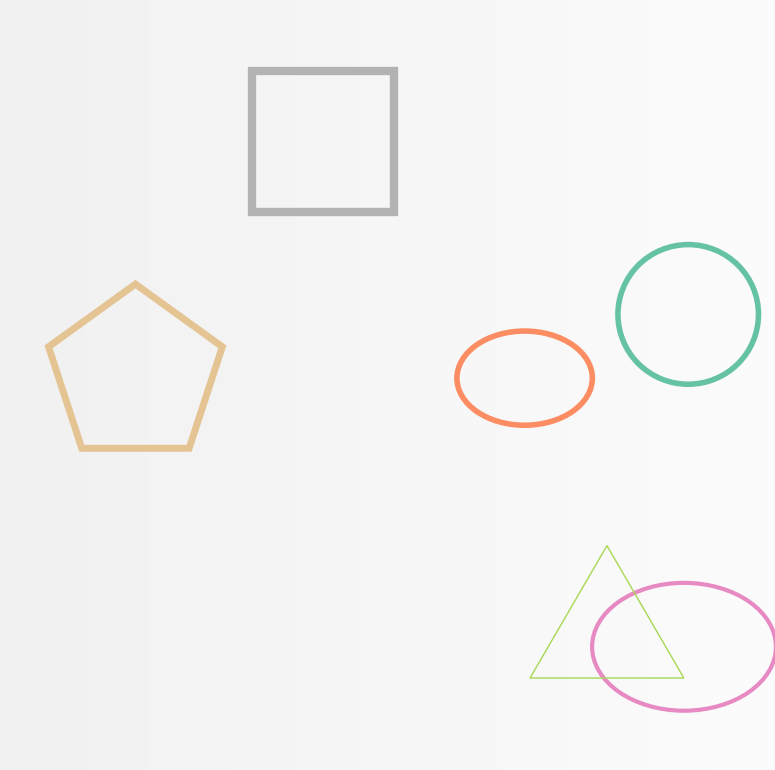[{"shape": "circle", "thickness": 2, "radius": 0.45, "center": [0.888, 0.592]}, {"shape": "oval", "thickness": 2, "radius": 0.44, "center": [0.677, 0.509]}, {"shape": "oval", "thickness": 1.5, "radius": 0.59, "center": [0.883, 0.16]}, {"shape": "triangle", "thickness": 0.5, "radius": 0.57, "center": [0.783, 0.177]}, {"shape": "pentagon", "thickness": 2.5, "radius": 0.59, "center": [0.175, 0.513]}, {"shape": "square", "thickness": 3, "radius": 0.46, "center": [0.417, 0.817]}]